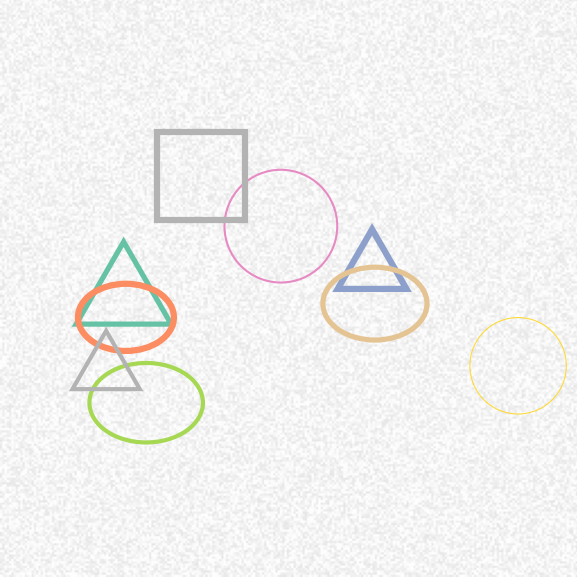[{"shape": "triangle", "thickness": 2.5, "radius": 0.47, "center": [0.214, 0.485]}, {"shape": "oval", "thickness": 3, "radius": 0.42, "center": [0.218, 0.45]}, {"shape": "triangle", "thickness": 3, "radius": 0.34, "center": [0.644, 0.533]}, {"shape": "circle", "thickness": 1, "radius": 0.49, "center": [0.486, 0.608]}, {"shape": "oval", "thickness": 2, "radius": 0.49, "center": [0.253, 0.302]}, {"shape": "circle", "thickness": 0.5, "radius": 0.42, "center": [0.897, 0.366]}, {"shape": "oval", "thickness": 2.5, "radius": 0.45, "center": [0.649, 0.473]}, {"shape": "triangle", "thickness": 2, "radius": 0.34, "center": [0.184, 0.359]}, {"shape": "square", "thickness": 3, "radius": 0.38, "center": [0.348, 0.694]}]